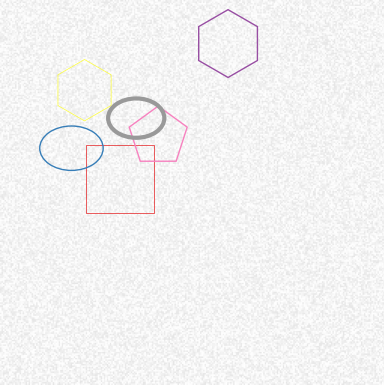[{"shape": "square", "thickness": 0.5, "radius": 0.45, "center": [0.312, 0.535]}, {"shape": "oval", "thickness": 1, "radius": 0.41, "center": [0.186, 0.615]}, {"shape": "hexagon", "thickness": 1, "radius": 0.44, "center": [0.592, 0.887]}, {"shape": "hexagon", "thickness": 0.5, "radius": 0.4, "center": [0.22, 0.766]}, {"shape": "pentagon", "thickness": 1, "radius": 0.4, "center": [0.411, 0.645]}, {"shape": "oval", "thickness": 3, "radius": 0.37, "center": [0.354, 0.693]}]